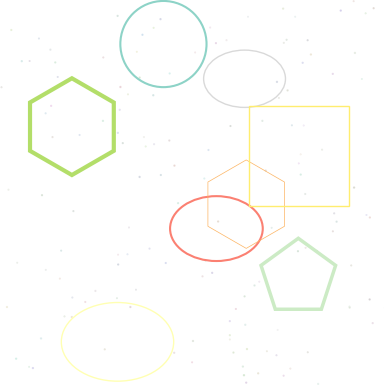[{"shape": "circle", "thickness": 1.5, "radius": 0.56, "center": [0.425, 0.886]}, {"shape": "oval", "thickness": 1, "radius": 0.73, "center": [0.305, 0.112]}, {"shape": "oval", "thickness": 1.5, "radius": 0.6, "center": [0.562, 0.406]}, {"shape": "hexagon", "thickness": 0.5, "radius": 0.57, "center": [0.64, 0.47]}, {"shape": "hexagon", "thickness": 3, "radius": 0.63, "center": [0.187, 0.671]}, {"shape": "oval", "thickness": 1, "radius": 0.53, "center": [0.635, 0.795]}, {"shape": "pentagon", "thickness": 2.5, "radius": 0.51, "center": [0.775, 0.279]}, {"shape": "square", "thickness": 1, "radius": 0.65, "center": [0.778, 0.594]}]